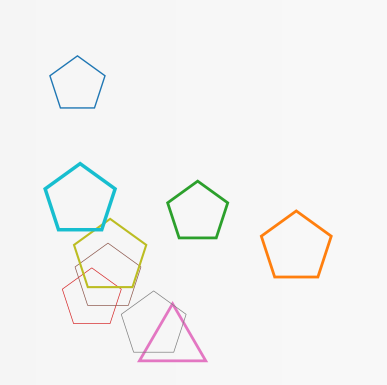[{"shape": "pentagon", "thickness": 1, "radius": 0.37, "center": [0.2, 0.78]}, {"shape": "pentagon", "thickness": 2, "radius": 0.47, "center": [0.765, 0.357]}, {"shape": "pentagon", "thickness": 2, "radius": 0.41, "center": [0.51, 0.448]}, {"shape": "pentagon", "thickness": 0.5, "radius": 0.4, "center": [0.237, 0.224]}, {"shape": "pentagon", "thickness": 0.5, "radius": 0.45, "center": [0.279, 0.279]}, {"shape": "triangle", "thickness": 2, "radius": 0.49, "center": [0.445, 0.112]}, {"shape": "pentagon", "thickness": 0.5, "radius": 0.44, "center": [0.397, 0.156]}, {"shape": "pentagon", "thickness": 1.5, "radius": 0.49, "center": [0.284, 0.334]}, {"shape": "pentagon", "thickness": 2.5, "radius": 0.47, "center": [0.207, 0.48]}]